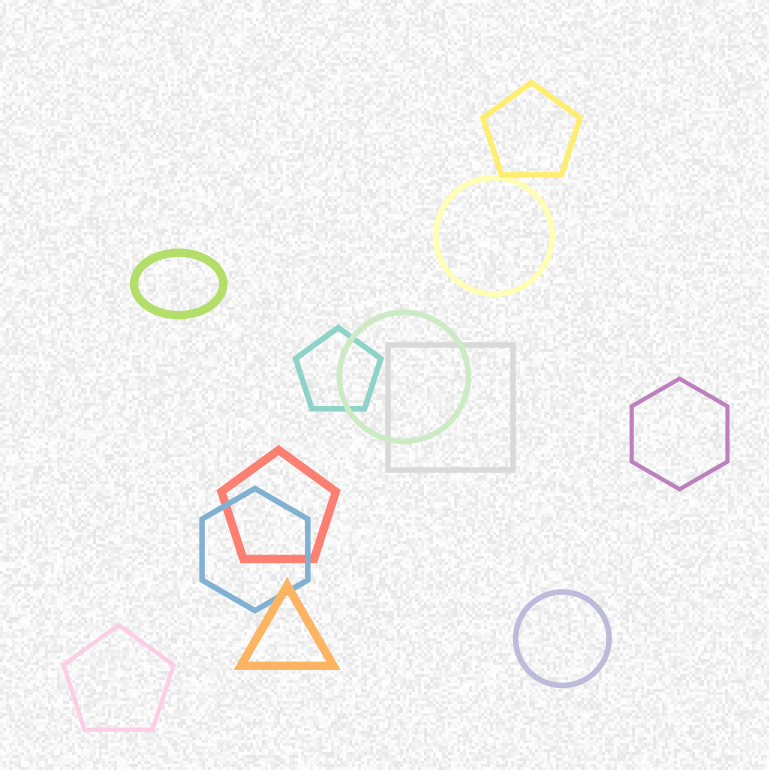[{"shape": "pentagon", "thickness": 2, "radius": 0.29, "center": [0.439, 0.516]}, {"shape": "circle", "thickness": 2, "radius": 0.38, "center": [0.642, 0.694]}, {"shape": "circle", "thickness": 2, "radius": 0.3, "center": [0.73, 0.171]}, {"shape": "pentagon", "thickness": 3, "radius": 0.39, "center": [0.362, 0.337]}, {"shape": "hexagon", "thickness": 2, "radius": 0.4, "center": [0.331, 0.286]}, {"shape": "triangle", "thickness": 3, "radius": 0.35, "center": [0.373, 0.17]}, {"shape": "oval", "thickness": 3, "radius": 0.29, "center": [0.232, 0.631]}, {"shape": "pentagon", "thickness": 1.5, "radius": 0.38, "center": [0.154, 0.113]}, {"shape": "square", "thickness": 2, "radius": 0.4, "center": [0.585, 0.471]}, {"shape": "hexagon", "thickness": 1.5, "radius": 0.36, "center": [0.883, 0.436]}, {"shape": "circle", "thickness": 2, "radius": 0.42, "center": [0.524, 0.511]}, {"shape": "pentagon", "thickness": 2, "radius": 0.33, "center": [0.69, 0.827]}]